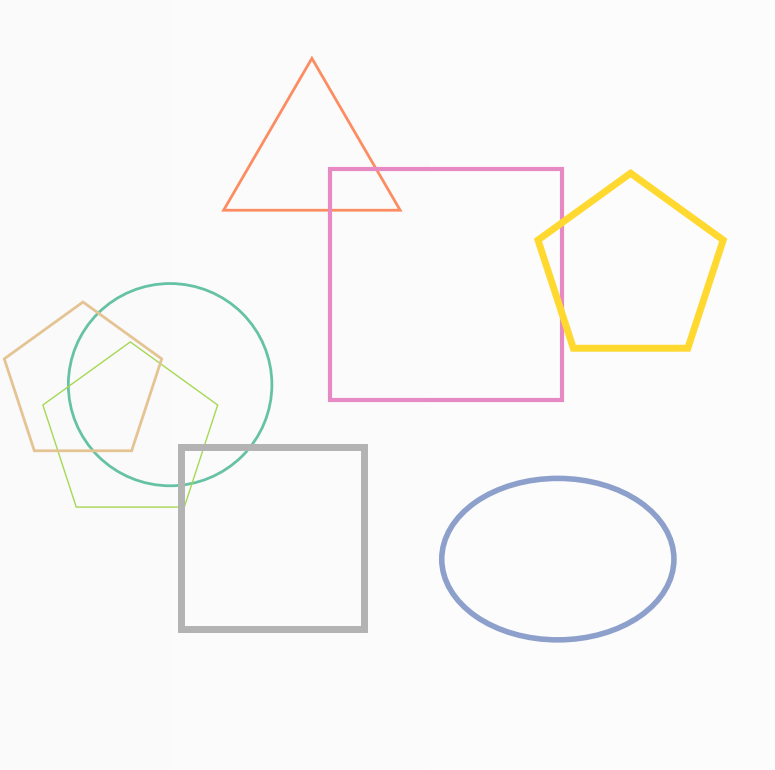[{"shape": "circle", "thickness": 1, "radius": 0.66, "center": [0.219, 0.5]}, {"shape": "triangle", "thickness": 1, "radius": 0.66, "center": [0.402, 0.793]}, {"shape": "oval", "thickness": 2, "radius": 0.75, "center": [0.72, 0.274]}, {"shape": "square", "thickness": 1.5, "radius": 0.75, "center": [0.575, 0.631]}, {"shape": "pentagon", "thickness": 0.5, "radius": 0.59, "center": [0.168, 0.437]}, {"shape": "pentagon", "thickness": 2.5, "radius": 0.63, "center": [0.814, 0.649]}, {"shape": "pentagon", "thickness": 1, "radius": 0.53, "center": [0.107, 0.501]}, {"shape": "square", "thickness": 2.5, "radius": 0.59, "center": [0.351, 0.302]}]